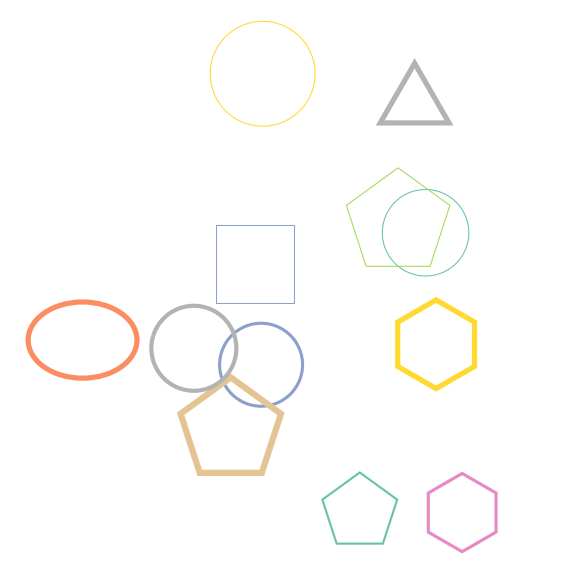[{"shape": "circle", "thickness": 0.5, "radius": 0.37, "center": [0.737, 0.596]}, {"shape": "pentagon", "thickness": 1, "radius": 0.34, "center": [0.623, 0.113]}, {"shape": "oval", "thickness": 2.5, "radius": 0.47, "center": [0.143, 0.41]}, {"shape": "circle", "thickness": 1.5, "radius": 0.36, "center": [0.452, 0.368]}, {"shape": "square", "thickness": 0.5, "radius": 0.34, "center": [0.442, 0.541]}, {"shape": "hexagon", "thickness": 1.5, "radius": 0.34, "center": [0.8, 0.112]}, {"shape": "pentagon", "thickness": 0.5, "radius": 0.47, "center": [0.689, 0.614]}, {"shape": "circle", "thickness": 0.5, "radius": 0.45, "center": [0.455, 0.871]}, {"shape": "hexagon", "thickness": 2.5, "radius": 0.38, "center": [0.755, 0.403]}, {"shape": "pentagon", "thickness": 3, "radius": 0.46, "center": [0.4, 0.254]}, {"shape": "circle", "thickness": 2, "radius": 0.37, "center": [0.336, 0.396]}, {"shape": "triangle", "thickness": 2.5, "radius": 0.34, "center": [0.718, 0.821]}]